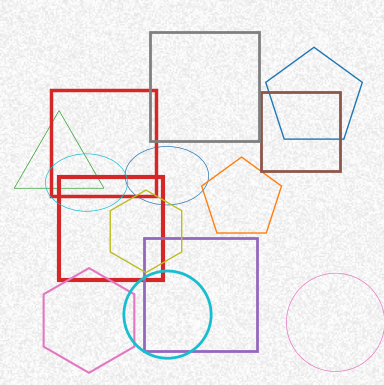[{"shape": "pentagon", "thickness": 1, "radius": 0.66, "center": [0.816, 0.745]}, {"shape": "oval", "thickness": 0.5, "radius": 0.54, "center": [0.433, 0.544]}, {"shape": "pentagon", "thickness": 1, "radius": 0.55, "center": [0.628, 0.483]}, {"shape": "triangle", "thickness": 0.5, "radius": 0.67, "center": [0.153, 0.578]}, {"shape": "square", "thickness": 3, "radius": 0.67, "center": [0.288, 0.406]}, {"shape": "square", "thickness": 2.5, "radius": 0.69, "center": [0.268, 0.629]}, {"shape": "square", "thickness": 2, "radius": 0.73, "center": [0.522, 0.235]}, {"shape": "square", "thickness": 2, "radius": 0.51, "center": [0.781, 0.659]}, {"shape": "circle", "thickness": 0.5, "radius": 0.64, "center": [0.872, 0.163]}, {"shape": "hexagon", "thickness": 1.5, "radius": 0.68, "center": [0.231, 0.168]}, {"shape": "square", "thickness": 2, "radius": 0.71, "center": [0.53, 0.776]}, {"shape": "hexagon", "thickness": 1, "radius": 0.54, "center": [0.379, 0.399]}, {"shape": "oval", "thickness": 0.5, "radius": 0.53, "center": [0.225, 0.526]}, {"shape": "circle", "thickness": 2, "radius": 0.57, "center": [0.435, 0.183]}]